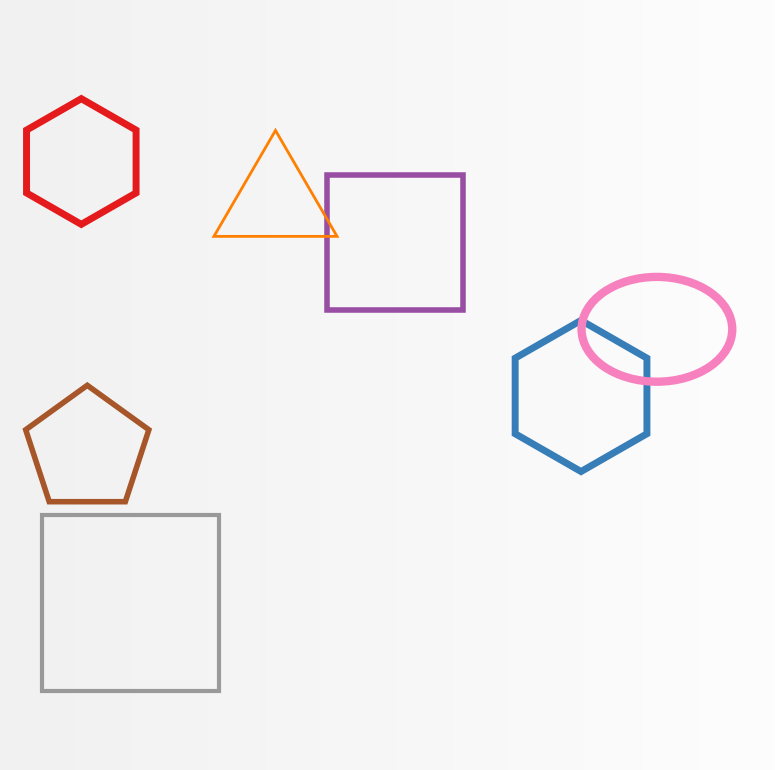[{"shape": "hexagon", "thickness": 2.5, "radius": 0.41, "center": [0.105, 0.79]}, {"shape": "hexagon", "thickness": 2.5, "radius": 0.49, "center": [0.75, 0.486]}, {"shape": "square", "thickness": 2, "radius": 0.44, "center": [0.51, 0.685]}, {"shape": "triangle", "thickness": 1, "radius": 0.46, "center": [0.355, 0.739]}, {"shape": "pentagon", "thickness": 2, "radius": 0.42, "center": [0.113, 0.416]}, {"shape": "oval", "thickness": 3, "radius": 0.49, "center": [0.848, 0.572]}, {"shape": "square", "thickness": 1.5, "radius": 0.57, "center": [0.168, 0.217]}]